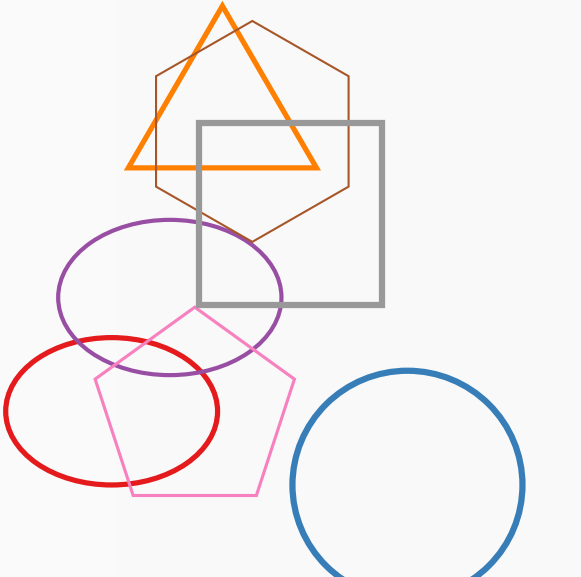[{"shape": "oval", "thickness": 2.5, "radius": 0.91, "center": [0.192, 0.287]}, {"shape": "circle", "thickness": 3, "radius": 0.99, "center": [0.701, 0.159]}, {"shape": "oval", "thickness": 2, "radius": 0.96, "center": [0.292, 0.484]}, {"shape": "triangle", "thickness": 2.5, "radius": 0.93, "center": [0.383, 0.802]}, {"shape": "hexagon", "thickness": 1, "radius": 0.96, "center": [0.434, 0.772]}, {"shape": "pentagon", "thickness": 1.5, "radius": 0.9, "center": [0.335, 0.287]}, {"shape": "square", "thickness": 3, "radius": 0.79, "center": [0.5, 0.628]}]